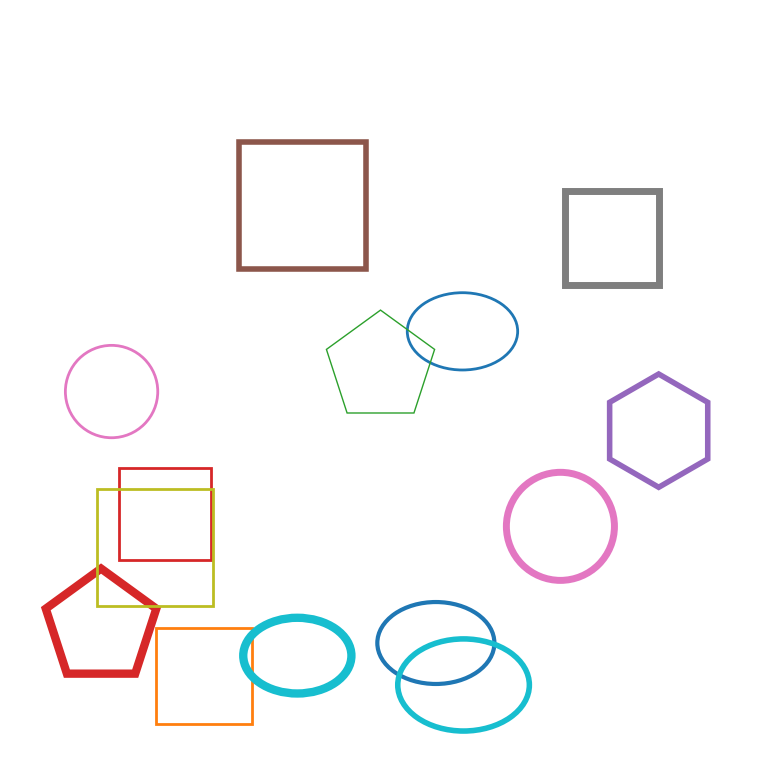[{"shape": "oval", "thickness": 1, "radius": 0.36, "center": [0.601, 0.57]}, {"shape": "oval", "thickness": 1.5, "radius": 0.38, "center": [0.566, 0.165]}, {"shape": "square", "thickness": 1, "radius": 0.31, "center": [0.265, 0.122]}, {"shape": "pentagon", "thickness": 0.5, "radius": 0.37, "center": [0.494, 0.523]}, {"shape": "square", "thickness": 1, "radius": 0.3, "center": [0.215, 0.332]}, {"shape": "pentagon", "thickness": 3, "radius": 0.38, "center": [0.131, 0.186]}, {"shape": "hexagon", "thickness": 2, "radius": 0.37, "center": [0.855, 0.441]}, {"shape": "square", "thickness": 2, "radius": 0.41, "center": [0.393, 0.733]}, {"shape": "circle", "thickness": 1, "radius": 0.3, "center": [0.145, 0.491]}, {"shape": "circle", "thickness": 2.5, "radius": 0.35, "center": [0.728, 0.316]}, {"shape": "square", "thickness": 2.5, "radius": 0.31, "center": [0.795, 0.691]}, {"shape": "square", "thickness": 1, "radius": 0.38, "center": [0.201, 0.289]}, {"shape": "oval", "thickness": 3, "radius": 0.35, "center": [0.386, 0.149]}, {"shape": "oval", "thickness": 2, "radius": 0.43, "center": [0.602, 0.11]}]